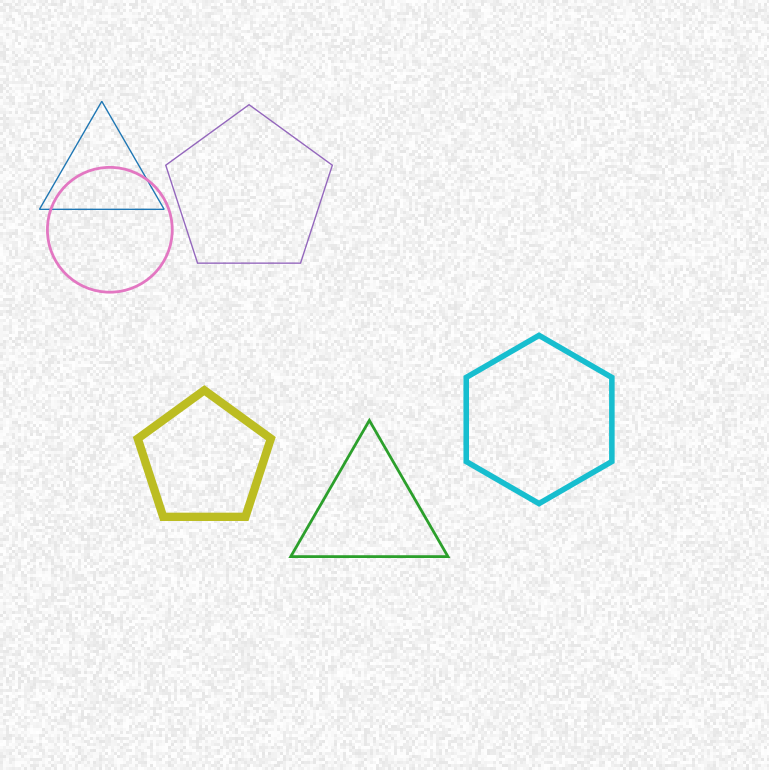[{"shape": "triangle", "thickness": 0.5, "radius": 0.47, "center": [0.132, 0.775]}, {"shape": "triangle", "thickness": 1, "radius": 0.59, "center": [0.48, 0.336]}, {"shape": "pentagon", "thickness": 0.5, "radius": 0.57, "center": [0.323, 0.75]}, {"shape": "circle", "thickness": 1, "radius": 0.41, "center": [0.143, 0.702]}, {"shape": "pentagon", "thickness": 3, "radius": 0.45, "center": [0.265, 0.402]}, {"shape": "hexagon", "thickness": 2, "radius": 0.55, "center": [0.7, 0.455]}]